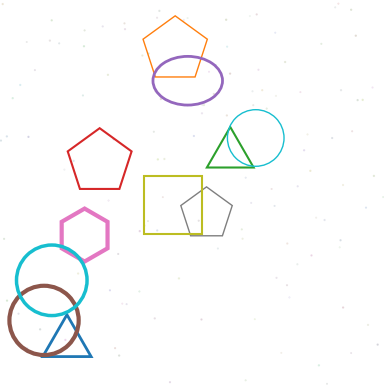[{"shape": "triangle", "thickness": 2, "radius": 0.36, "center": [0.174, 0.11]}, {"shape": "pentagon", "thickness": 1, "radius": 0.44, "center": [0.455, 0.871]}, {"shape": "triangle", "thickness": 1.5, "radius": 0.35, "center": [0.598, 0.6]}, {"shape": "pentagon", "thickness": 1.5, "radius": 0.44, "center": [0.259, 0.58]}, {"shape": "oval", "thickness": 2, "radius": 0.45, "center": [0.488, 0.79]}, {"shape": "circle", "thickness": 3, "radius": 0.45, "center": [0.114, 0.168]}, {"shape": "hexagon", "thickness": 3, "radius": 0.34, "center": [0.22, 0.389]}, {"shape": "pentagon", "thickness": 1, "radius": 0.35, "center": [0.536, 0.444]}, {"shape": "square", "thickness": 1.5, "radius": 0.37, "center": [0.45, 0.467]}, {"shape": "circle", "thickness": 2.5, "radius": 0.46, "center": [0.134, 0.272]}, {"shape": "circle", "thickness": 1, "radius": 0.37, "center": [0.664, 0.642]}]